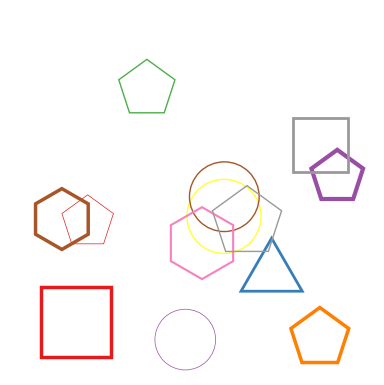[{"shape": "square", "thickness": 2.5, "radius": 0.45, "center": [0.197, 0.165]}, {"shape": "pentagon", "thickness": 0.5, "radius": 0.35, "center": [0.228, 0.424]}, {"shape": "triangle", "thickness": 2, "radius": 0.46, "center": [0.706, 0.29]}, {"shape": "pentagon", "thickness": 1, "radius": 0.38, "center": [0.381, 0.769]}, {"shape": "pentagon", "thickness": 3, "radius": 0.35, "center": [0.876, 0.54]}, {"shape": "circle", "thickness": 0.5, "radius": 0.39, "center": [0.481, 0.118]}, {"shape": "pentagon", "thickness": 2.5, "radius": 0.39, "center": [0.831, 0.122]}, {"shape": "circle", "thickness": 1, "radius": 0.48, "center": [0.582, 0.438]}, {"shape": "circle", "thickness": 1, "radius": 0.45, "center": [0.583, 0.489]}, {"shape": "hexagon", "thickness": 2.5, "radius": 0.39, "center": [0.161, 0.431]}, {"shape": "hexagon", "thickness": 1.5, "radius": 0.47, "center": [0.525, 0.368]}, {"shape": "pentagon", "thickness": 1, "radius": 0.47, "center": [0.642, 0.423]}, {"shape": "square", "thickness": 2, "radius": 0.35, "center": [0.832, 0.623]}]